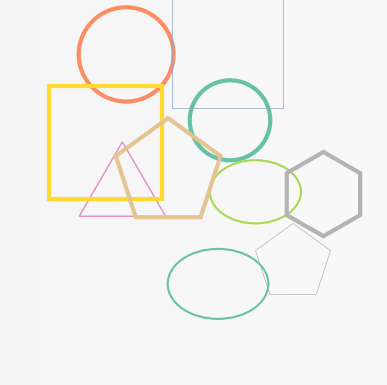[{"shape": "oval", "thickness": 1.5, "radius": 0.65, "center": [0.563, 0.263]}, {"shape": "circle", "thickness": 3, "radius": 0.52, "center": [0.594, 0.688]}, {"shape": "circle", "thickness": 3, "radius": 0.61, "center": [0.325, 0.859]}, {"shape": "square", "thickness": 0.5, "radius": 0.72, "center": [0.587, 0.862]}, {"shape": "triangle", "thickness": 1, "radius": 0.64, "center": [0.316, 0.503]}, {"shape": "oval", "thickness": 1.5, "radius": 0.59, "center": [0.659, 0.502]}, {"shape": "square", "thickness": 3, "radius": 0.73, "center": [0.272, 0.629]}, {"shape": "pentagon", "thickness": 3, "radius": 0.71, "center": [0.434, 0.551]}, {"shape": "hexagon", "thickness": 3, "radius": 0.55, "center": [0.835, 0.496]}, {"shape": "pentagon", "thickness": 0.5, "radius": 0.51, "center": [0.756, 0.318]}]